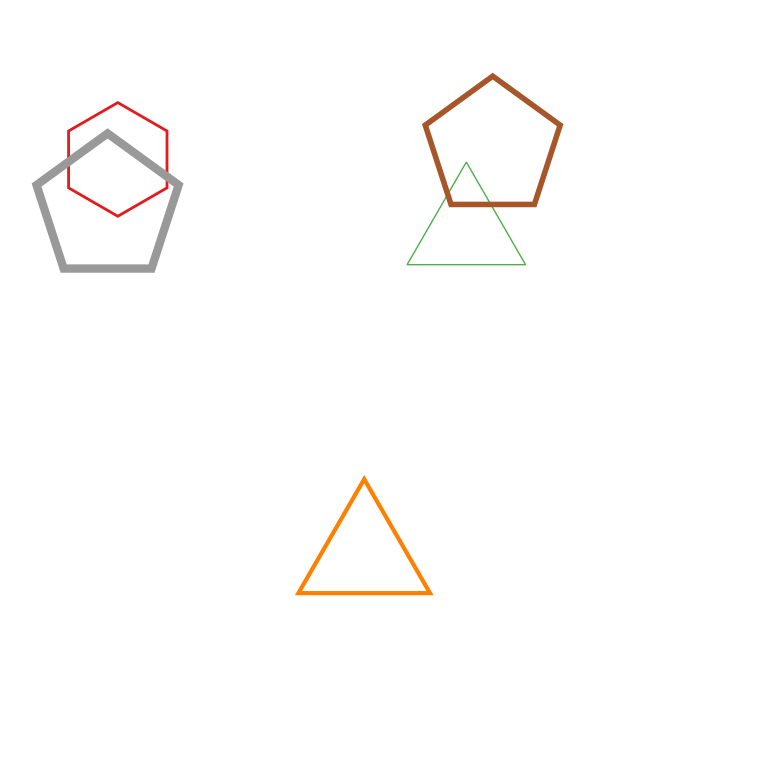[{"shape": "hexagon", "thickness": 1, "radius": 0.37, "center": [0.153, 0.793]}, {"shape": "triangle", "thickness": 0.5, "radius": 0.44, "center": [0.606, 0.701]}, {"shape": "triangle", "thickness": 1.5, "radius": 0.49, "center": [0.473, 0.279]}, {"shape": "pentagon", "thickness": 2, "radius": 0.46, "center": [0.64, 0.809]}, {"shape": "pentagon", "thickness": 3, "radius": 0.49, "center": [0.14, 0.73]}]